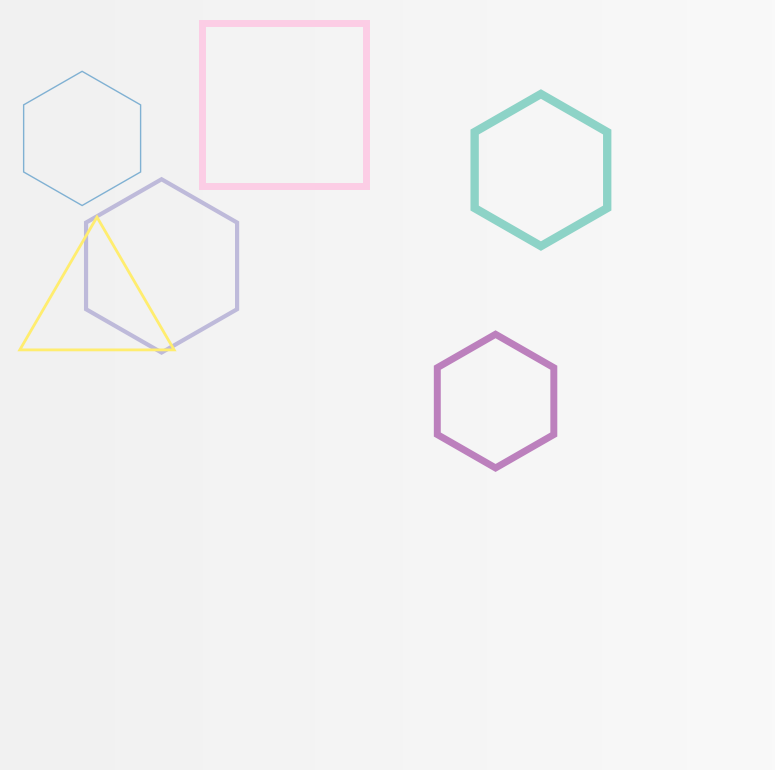[{"shape": "hexagon", "thickness": 3, "radius": 0.49, "center": [0.698, 0.779]}, {"shape": "hexagon", "thickness": 1.5, "radius": 0.56, "center": [0.208, 0.655]}, {"shape": "hexagon", "thickness": 0.5, "radius": 0.44, "center": [0.106, 0.82]}, {"shape": "square", "thickness": 2.5, "radius": 0.53, "center": [0.366, 0.864]}, {"shape": "hexagon", "thickness": 2.5, "radius": 0.43, "center": [0.639, 0.479]}, {"shape": "triangle", "thickness": 1, "radius": 0.57, "center": [0.125, 0.603]}]